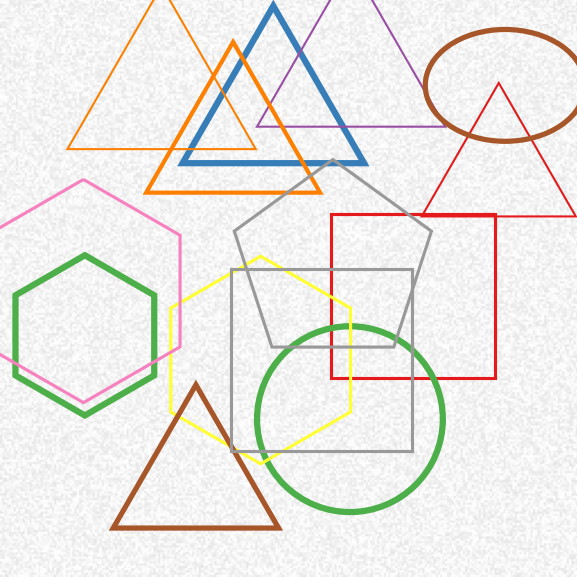[{"shape": "triangle", "thickness": 1, "radius": 0.77, "center": [0.864, 0.701]}, {"shape": "square", "thickness": 1.5, "radius": 0.71, "center": [0.715, 0.487]}, {"shape": "triangle", "thickness": 3, "radius": 0.91, "center": [0.473, 0.807]}, {"shape": "hexagon", "thickness": 3, "radius": 0.69, "center": [0.147, 0.418]}, {"shape": "circle", "thickness": 3, "radius": 0.8, "center": [0.606, 0.273]}, {"shape": "triangle", "thickness": 1, "radius": 0.94, "center": [0.608, 0.874]}, {"shape": "triangle", "thickness": 2, "radius": 0.87, "center": [0.404, 0.752]}, {"shape": "triangle", "thickness": 1, "radius": 0.94, "center": [0.28, 0.835]}, {"shape": "hexagon", "thickness": 1.5, "radius": 0.9, "center": [0.451, 0.376]}, {"shape": "triangle", "thickness": 2.5, "radius": 0.83, "center": [0.339, 0.167]}, {"shape": "oval", "thickness": 2.5, "radius": 0.69, "center": [0.875, 0.851]}, {"shape": "hexagon", "thickness": 1.5, "radius": 0.97, "center": [0.144, 0.495]}, {"shape": "pentagon", "thickness": 1.5, "radius": 0.9, "center": [0.576, 0.543]}, {"shape": "square", "thickness": 1.5, "radius": 0.79, "center": [0.557, 0.376]}]